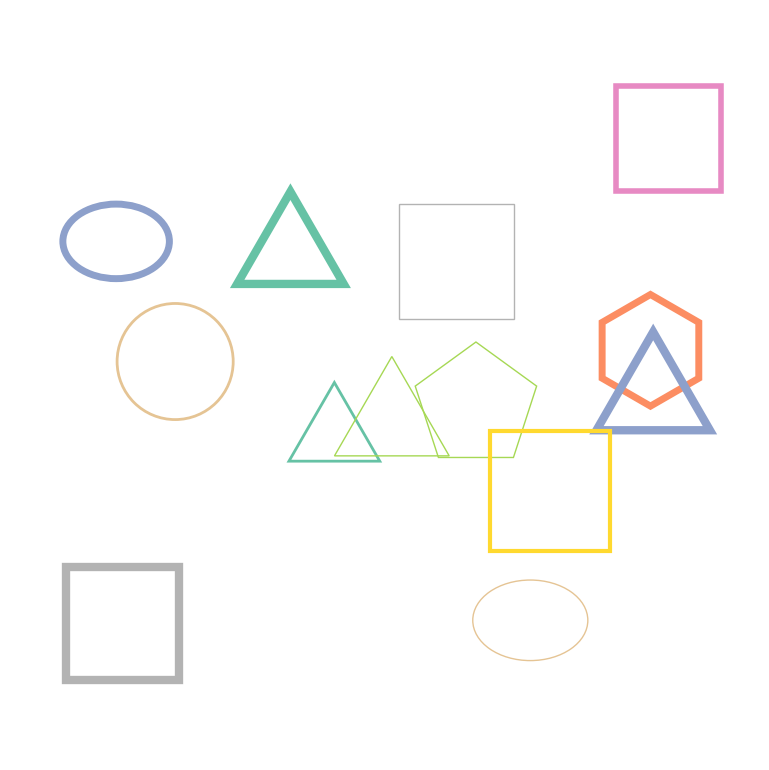[{"shape": "triangle", "thickness": 3, "radius": 0.4, "center": [0.377, 0.671]}, {"shape": "triangle", "thickness": 1, "radius": 0.34, "center": [0.434, 0.435]}, {"shape": "hexagon", "thickness": 2.5, "radius": 0.36, "center": [0.845, 0.545]}, {"shape": "oval", "thickness": 2.5, "radius": 0.35, "center": [0.151, 0.687]}, {"shape": "triangle", "thickness": 3, "radius": 0.43, "center": [0.848, 0.484]}, {"shape": "square", "thickness": 2, "radius": 0.34, "center": [0.868, 0.82]}, {"shape": "pentagon", "thickness": 0.5, "radius": 0.41, "center": [0.618, 0.473]}, {"shape": "triangle", "thickness": 0.5, "radius": 0.43, "center": [0.509, 0.451]}, {"shape": "square", "thickness": 1.5, "radius": 0.39, "center": [0.714, 0.362]}, {"shape": "circle", "thickness": 1, "radius": 0.38, "center": [0.227, 0.53]}, {"shape": "oval", "thickness": 0.5, "radius": 0.37, "center": [0.689, 0.194]}, {"shape": "square", "thickness": 3, "radius": 0.37, "center": [0.159, 0.191]}, {"shape": "square", "thickness": 0.5, "radius": 0.37, "center": [0.593, 0.66]}]